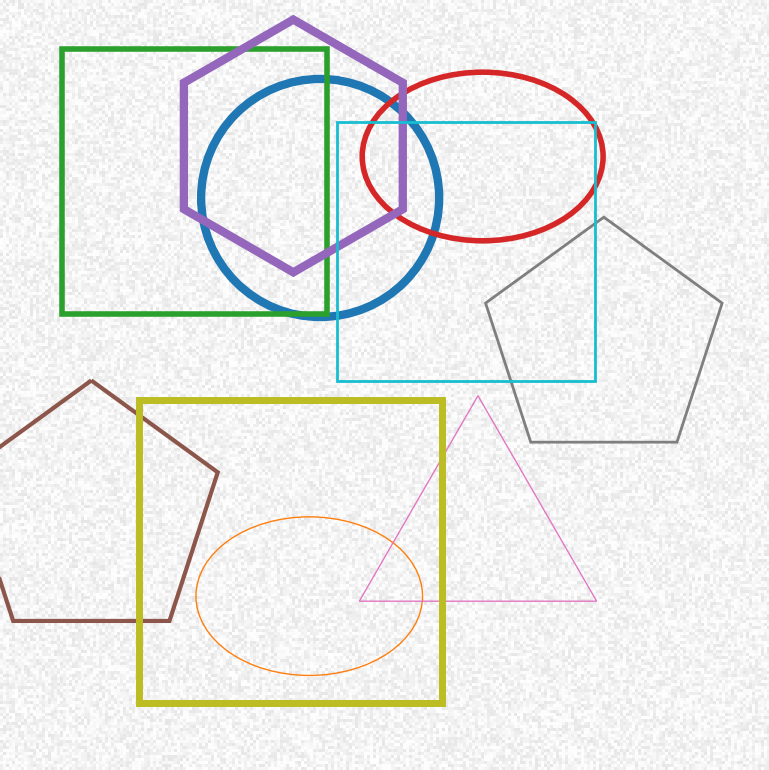[{"shape": "circle", "thickness": 3, "radius": 0.77, "center": [0.416, 0.743]}, {"shape": "oval", "thickness": 0.5, "radius": 0.74, "center": [0.402, 0.226]}, {"shape": "square", "thickness": 2, "radius": 0.86, "center": [0.253, 0.765]}, {"shape": "oval", "thickness": 2, "radius": 0.78, "center": [0.627, 0.797]}, {"shape": "hexagon", "thickness": 3, "radius": 0.82, "center": [0.381, 0.81]}, {"shape": "pentagon", "thickness": 1.5, "radius": 0.86, "center": [0.119, 0.333]}, {"shape": "triangle", "thickness": 0.5, "radius": 0.89, "center": [0.621, 0.308]}, {"shape": "pentagon", "thickness": 1, "radius": 0.81, "center": [0.784, 0.556]}, {"shape": "square", "thickness": 2.5, "radius": 0.98, "center": [0.377, 0.284]}, {"shape": "square", "thickness": 1, "radius": 0.84, "center": [0.605, 0.673]}]